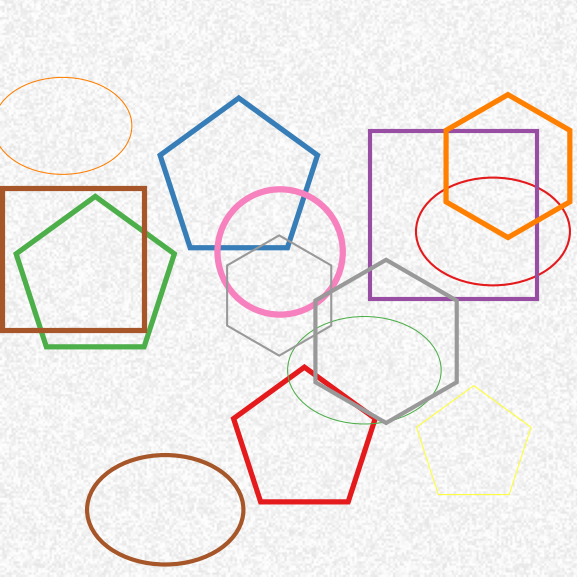[{"shape": "oval", "thickness": 1, "radius": 0.67, "center": [0.854, 0.598]}, {"shape": "pentagon", "thickness": 2.5, "radius": 0.64, "center": [0.527, 0.234]}, {"shape": "pentagon", "thickness": 2.5, "radius": 0.72, "center": [0.414, 0.686]}, {"shape": "pentagon", "thickness": 2.5, "radius": 0.72, "center": [0.165, 0.515]}, {"shape": "oval", "thickness": 0.5, "radius": 0.66, "center": [0.631, 0.358]}, {"shape": "square", "thickness": 2, "radius": 0.73, "center": [0.785, 0.627]}, {"shape": "hexagon", "thickness": 2.5, "radius": 0.62, "center": [0.88, 0.712]}, {"shape": "oval", "thickness": 0.5, "radius": 0.6, "center": [0.108, 0.781]}, {"shape": "pentagon", "thickness": 0.5, "radius": 0.52, "center": [0.82, 0.227]}, {"shape": "square", "thickness": 2.5, "radius": 0.61, "center": [0.127, 0.551]}, {"shape": "oval", "thickness": 2, "radius": 0.68, "center": [0.286, 0.116]}, {"shape": "circle", "thickness": 3, "radius": 0.54, "center": [0.485, 0.563]}, {"shape": "hexagon", "thickness": 1, "radius": 0.52, "center": [0.483, 0.487]}, {"shape": "hexagon", "thickness": 2, "radius": 0.71, "center": [0.669, 0.408]}]